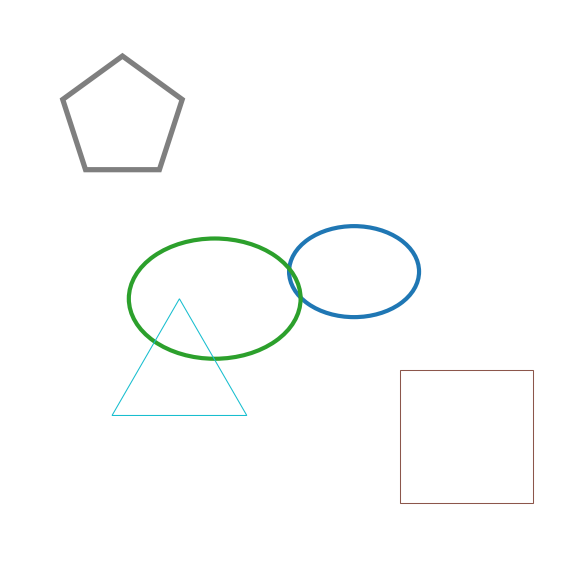[{"shape": "oval", "thickness": 2, "radius": 0.56, "center": [0.613, 0.529]}, {"shape": "oval", "thickness": 2, "radius": 0.74, "center": [0.372, 0.482]}, {"shape": "square", "thickness": 0.5, "radius": 0.58, "center": [0.807, 0.243]}, {"shape": "pentagon", "thickness": 2.5, "radius": 0.54, "center": [0.212, 0.793]}, {"shape": "triangle", "thickness": 0.5, "radius": 0.67, "center": [0.311, 0.347]}]